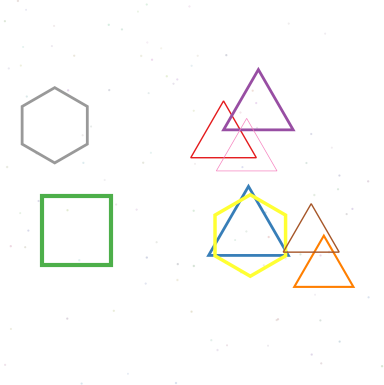[{"shape": "triangle", "thickness": 1, "radius": 0.49, "center": [0.581, 0.64]}, {"shape": "triangle", "thickness": 2, "radius": 0.6, "center": [0.645, 0.396]}, {"shape": "square", "thickness": 3, "radius": 0.45, "center": [0.199, 0.402]}, {"shape": "triangle", "thickness": 2, "radius": 0.52, "center": [0.671, 0.715]}, {"shape": "triangle", "thickness": 1.5, "radius": 0.44, "center": [0.841, 0.299]}, {"shape": "hexagon", "thickness": 2.5, "radius": 0.53, "center": [0.65, 0.388]}, {"shape": "triangle", "thickness": 1, "radius": 0.42, "center": [0.808, 0.387]}, {"shape": "triangle", "thickness": 0.5, "radius": 0.46, "center": [0.641, 0.602]}, {"shape": "hexagon", "thickness": 2, "radius": 0.49, "center": [0.142, 0.675]}]